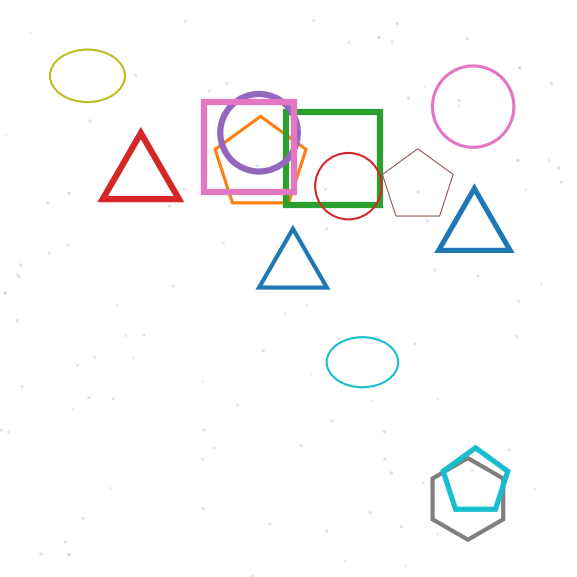[{"shape": "triangle", "thickness": 2.5, "radius": 0.36, "center": [0.821, 0.601]}, {"shape": "triangle", "thickness": 2, "radius": 0.34, "center": [0.507, 0.535]}, {"shape": "pentagon", "thickness": 1.5, "radius": 0.41, "center": [0.451, 0.715]}, {"shape": "square", "thickness": 3, "radius": 0.4, "center": [0.577, 0.725]}, {"shape": "triangle", "thickness": 3, "radius": 0.38, "center": [0.244, 0.692]}, {"shape": "circle", "thickness": 1, "radius": 0.29, "center": [0.603, 0.677]}, {"shape": "circle", "thickness": 3, "radius": 0.34, "center": [0.449, 0.769]}, {"shape": "pentagon", "thickness": 0.5, "radius": 0.32, "center": [0.723, 0.677]}, {"shape": "circle", "thickness": 1.5, "radius": 0.35, "center": [0.819, 0.815]}, {"shape": "square", "thickness": 3, "radius": 0.39, "center": [0.431, 0.744]}, {"shape": "hexagon", "thickness": 2, "radius": 0.35, "center": [0.81, 0.135]}, {"shape": "oval", "thickness": 1, "radius": 0.32, "center": [0.151, 0.868]}, {"shape": "pentagon", "thickness": 2.5, "radius": 0.29, "center": [0.823, 0.165]}, {"shape": "oval", "thickness": 1, "radius": 0.31, "center": [0.628, 0.372]}]